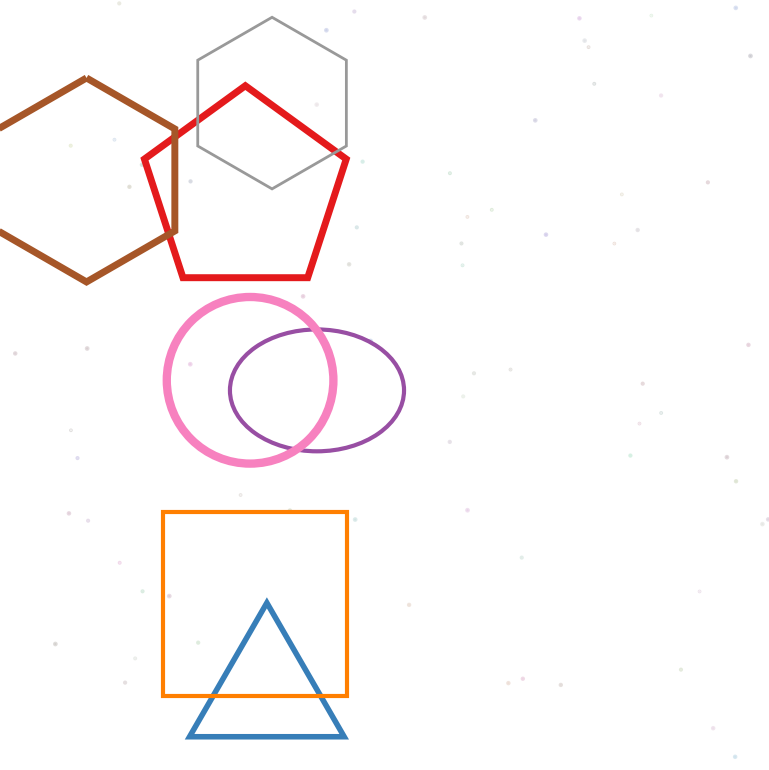[{"shape": "pentagon", "thickness": 2.5, "radius": 0.69, "center": [0.319, 0.751]}, {"shape": "triangle", "thickness": 2, "radius": 0.58, "center": [0.347, 0.101]}, {"shape": "oval", "thickness": 1.5, "radius": 0.57, "center": [0.412, 0.493]}, {"shape": "square", "thickness": 1.5, "radius": 0.6, "center": [0.331, 0.216]}, {"shape": "hexagon", "thickness": 2.5, "radius": 0.66, "center": [0.112, 0.766]}, {"shape": "circle", "thickness": 3, "radius": 0.54, "center": [0.325, 0.506]}, {"shape": "hexagon", "thickness": 1, "radius": 0.56, "center": [0.353, 0.866]}]